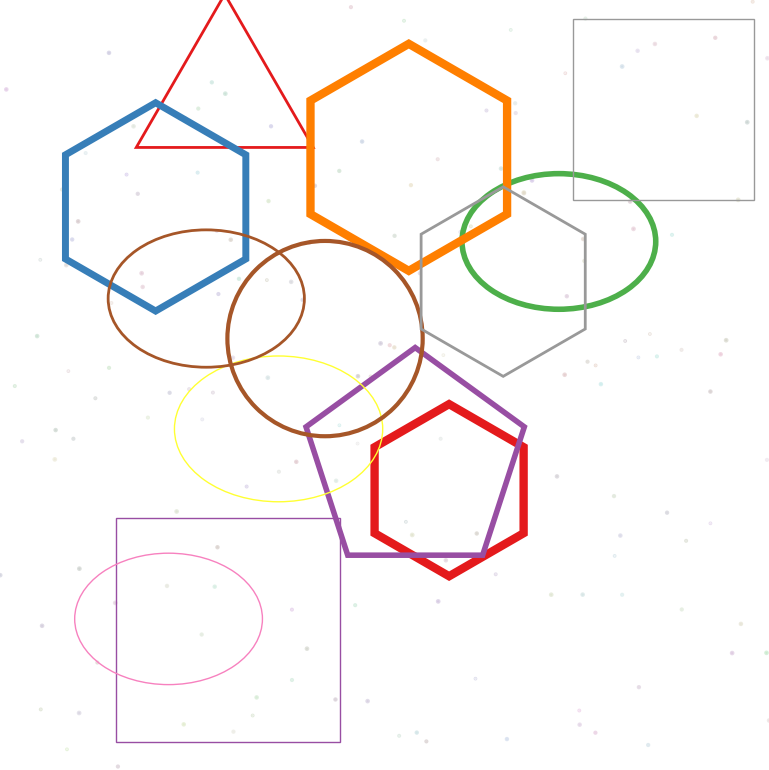[{"shape": "hexagon", "thickness": 3, "radius": 0.56, "center": [0.583, 0.363]}, {"shape": "triangle", "thickness": 1, "radius": 0.66, "center": [0.292, 0.875]}, {"shape": "hexagon", "thickness": 2.5, "radius": 0.68, "center": [0.202, 0.731]}, {"shape": "oval", "thickness": 2, "radius": 0.63, "center": [0.726, 0.686]}, {"shape": "square", "thickness": 0.5, "radius": 0.73, "center": [0.296, 0.182]}, {"shape": "pentagon", "thickness": 2, "radius": 0.75, "center": [0.539, 0.4]}, {"shape": "hexagon", "thickness": 3, "radius": 0.74, "center": [0.531, 0.796]}, {"shape": "oval", "thickness": 0.5, "radius": 0.68, "center": [0.362, 0.443]}, {"shape": "oval", "thickness": 1, "radius": 0.64, "center": [0.268, 0.612]}, {"shape": "circle", "thickness": 1.5, "radius": 0.63, "center": [0.422, 0.56]}, {"shape": "oval", "thickness": 0.5, "radius": 0.61, "center": [0.219, 0.196]}, {"shape": "hexagon", "thickness": 1, "radius": 0.62, "center": [0.653, 0.634]}, {"shape": "square", "thickness": 0.5, "radius": 0.59, "center": [0.862, 0.857]}]